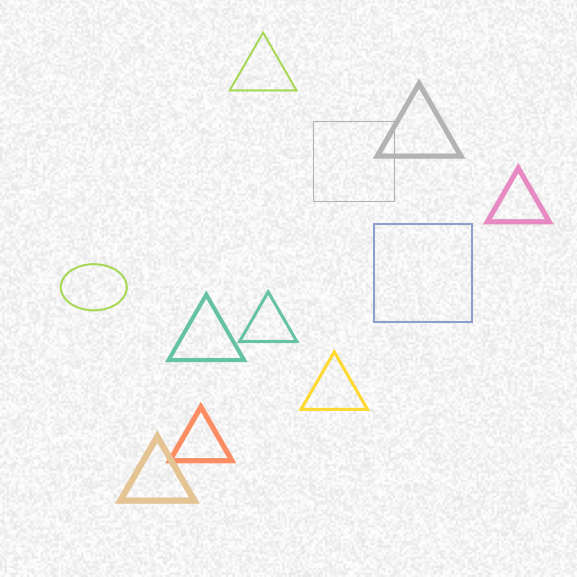[{"shape": "triangle", "thickness": 2, "radius": 0.38, "center": [0.357, 0.413]}, {"shape": "triangle", "thickness": 1.5, "radius": 0.29, "center": [0.464, 0.436]}, {"shape": "triangle", "thickness": 2.5, "radius": 0.31, "center": [0.348, 0.232]}, {"shape": "square", "thickness": 1, "radius": 0.42, "center": [0.732, 0.527]}, {"shape": "triangle", "thickness": 2.5, "radius": 0.31, "center": [0.898, 0.646]}, {"shape": "oval", "thickness": 1, "radius": 0.29, "center": [0.162, 0.502]}, {"shape": "triangle", "thickness": 1, "radius": 0.33, "center": [0.456, 0.876]}, {"shape": "triangle", "thickness": 1.5, "radius": 0.33, "center": [0.579, 0.323]}, {"shape": "triangle", "thickness": 3, "radius": 0.37, "center": [0.272, 0.169]}, {"shape": "triangle", "thickness": 2.5, "radius": 0.42, "center": [0.726, 0.771]}, {"shape": "square", "thickness": 0.5, "radius": 0.35, "center": [0.613, 0.72]}]